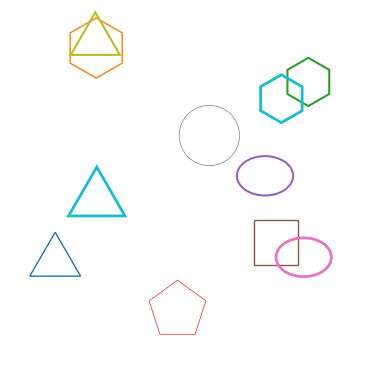[{"shape": "triangle", "thickness": 1, "radius": 0.38, "center": [0.143, 0.321]}, {"shape": "hexagon", "thickness": 1, "radius": 0.39, "center": [0.25, 0.875]}, {"shape": "hexagon", "thickness": 1.5, "radius": 0.31, "center": [0.801, 0.787]}, {"shape": "pentagon", "thickness": 0.5, "radius": 0.39, "center": [0.461, 0.195]}, {"shape": "oval", "thickness": 1.5, "radius": 0.37, "center": [0.688, 0.543]}, {"shape": "square", "thickness": 1, "radius": 0.29, "center": [0.718, 0.37]}, {"shape": "oval", "thickness": 2, "radius": 0.36, "center": [0.789, 0.332]}, {"shape": "circle", "thickness": 0.5, "radius": 0.39, "center": [0.544, 0.648]}, {"shape": "triangle", "thickness": 1.5, "radius": 0.37, "center": [0.248, 0.894]}, {"shape": "triangle", "thickness": 2, "radius": 0.42, "center": [0.251, 0.481]}, {"shape": "hexagon", "thickness": 2, "radius": 0.31, "center": [0.731, 0.744]}]